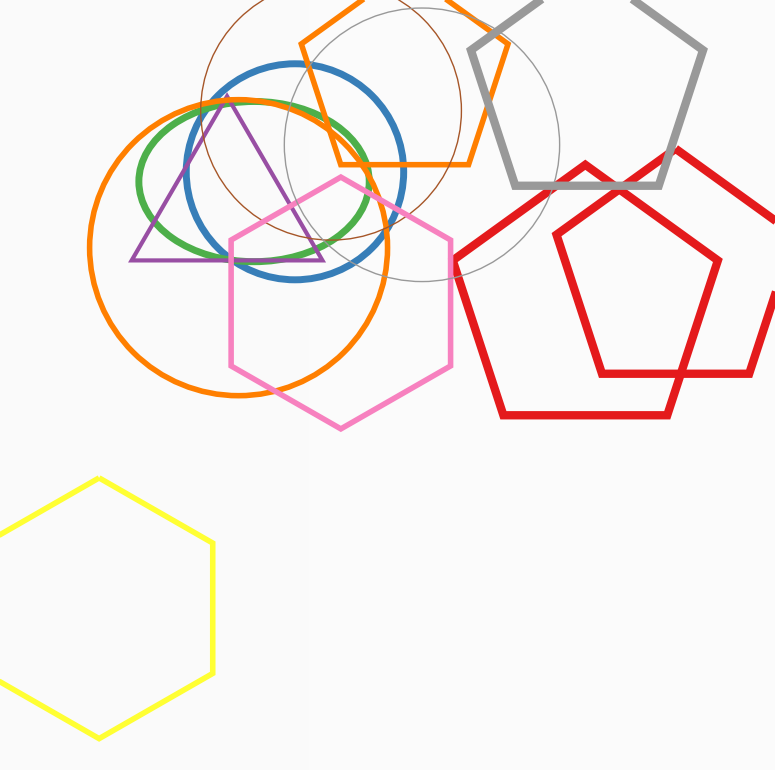[{"shape": "pentagon", "thickness": 3, "radius": 0.9, "center": [0.755, 0.606]}, {"shape": "pentagon", "thickness": 3, "radius": 0.81, "center": [0.872, 0.645]}, {"shape": "circle", "thickness": 2.5, "radius": 0.7, "center": [0.381, 0.777]}, {"shape": "oval", "thickness": 2.5, "radius": 0.74, "center": [0.328, 0.764]}, {"shape": "triangle", "thickness": 1.5, "radius": 0.71, "center": [0.293, 0.733]}, {"shape": "pentagon", "thickness": 2, "radius": 0.7, "center": [0.522, 0.9]}, {"shape": "circle", "thickness": 2, "radius": 0.96, "center": [0.308, 0.678]}, {"shape": "hexagon", "thickness": 2, "radius": 0.85, "center": [0.128, 0.21]}, {"shape": "circle", "thickness": 0.5, "radius": 0.84, "center": [0.427, 0.856]}, {"shape": "hexagon", "thickness": 2, "radius": 0.82, "center": [0.44, 0.607]}, {"shape": "circle", "thickness": 0.5, "radius": 0.89, "center": [0.544, 0.812]}, {"shape": "pentagon", "thickness": 3, "radius": 0.79, "center": [0.757, 0.886]}]